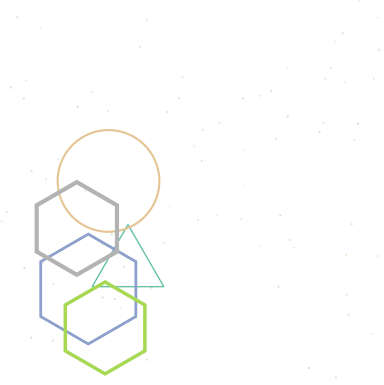[{"shape": "triangle", "thickness": 1, "radius": 0.54, "center": [0.332, 0.309]}, {"shape": "hexagon", "thickness": 2, "radius": 0.71, "center": [0.229, 0.249]}, {"shape": "hexagon", "thickness": 2.5, "radius": 0.6, "center": [0.273, 0.148]}, {"shape": "circle", "thickness": 1.5, "radius": 0.66, "center": [0.282, 0.53]}, {"shape": "hexagon", "thickness": 3, "radius": 0.6, "center": [0.2, 0.407]}]